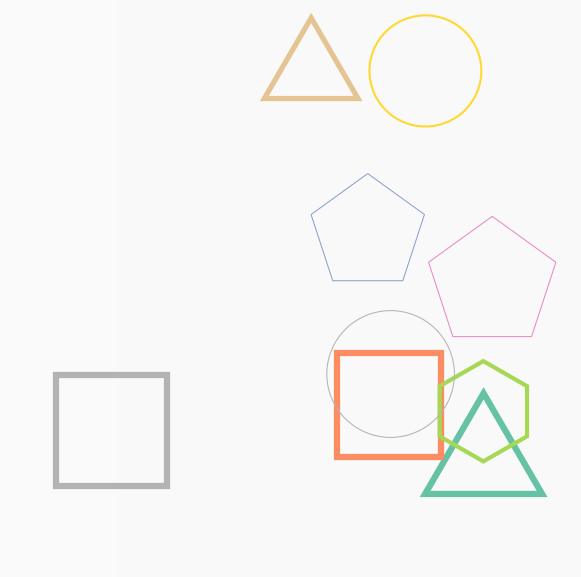[{"shape": "triangle", "thickness": 3, "radius": 0.58, "center": [0.832, 0.202]}, {"shape": "square", "thickness": 3, "radius": 0.45, "center": [0.669, 0.298]}, {"shape": "pentagon", "thickness": 0.5, "radius": 0.51, "center": [0.633, 0.596]}, {"shape": "pentagon", "thickness": 0.5, "radius": 0.58, "center": [0.847, 0.509]}, {"shape": "hexagon", "thickness": 2, "radius": 0.43, "center": [0.832, 0.287]}, {"shape": "circle", "thickness": 1, "radius": 0.48, "center": [0.732, 0.876]}, {"shape": "triangle", "thickness": 2.5, "radius": 0.47, "center": [0.535, 0.875]}, {"shape": "circle", "thickness": 0.5, "radius": 0.55, "center": [0.672, 0.351]}, {"shape": "square", "thickness": 3, "radius": 0.48, "center": [0.192, 0.253]}]